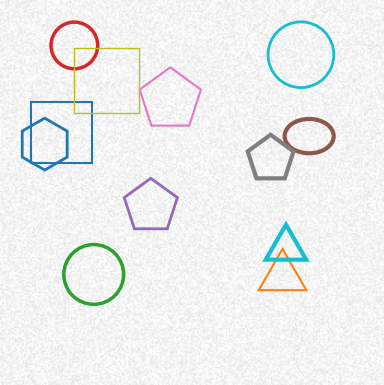[{"shape": "hexagon", "thickness": 2, "radius": 0.34, "center": [0.116, 0.626]}, {"shape": "square", "thickness": 1.5, "radius": 0.4, "center": [0.16, 0.655]}, {"shape": "triangle", "thickness": 1.5, "radius": 0.36, "center": [0.734, 0.282]}, {"shape": "circle", "thickness": 2.5, "radius": 0.39, "center": [0.243, 0.287]}, {"shape": "circle", "thickness": 2.5, "radius": 0.3, "center": [0.193, 0.882]}, {"shape": "pentagon", "thickness": 2, "radius": 0.36, "center": [0.392, 0.464]}, {"shape": "oval", "thickness": 3, "radius": 0.32, "center": [0.803, 0.646]}, {"shape": "pentagon", "thickness": 1.5, "radius": 0.42, "center": [0.442, 0.741]}, {"shape": "pentagon", "thickness": 3, "radius": 0.31, "center": [0.703, 0.587]}, {"shape": "square", "thickness": 1, "radius": 0.42, "center": [0.277, 0.791]}, {"shape": "circle", "thickness": 2, "radius": 0.43, "center": [0.782, 0.858]}, {"shape": "triangle", "thickness": 3, "radius": 0.3, "center": [0.743, 0.356]}]